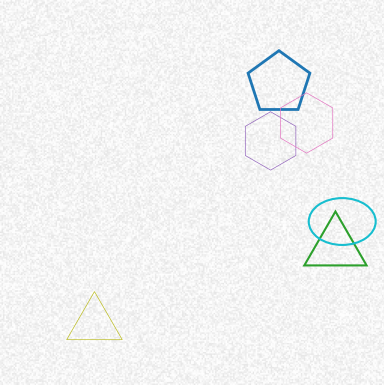[{"shape": "pentagon", "thickness": 2, "radius": 0.42, "center": [0.725, 0.784]}, {"shape": "triangle", "thickness": 1.5, "radius": 0.47, "center": [0.871, 0.357]}, {"shape": "hexagon", "thickness": 0.5, "radius": 0.38, "center": [0.703, 0.634]}, {"shape": "hexagon", "thickness": 0.5, "radius": 0.39, "center": [0.796, 0.681]}, {"shape": "triangle", "thickness": 0.5, "radius": 0.42, "center": [0.245, 0.159]}, {"shape": "oval", "thickness": 1.5, "radius": 0.43, "center": [0.889, 0.425]}]